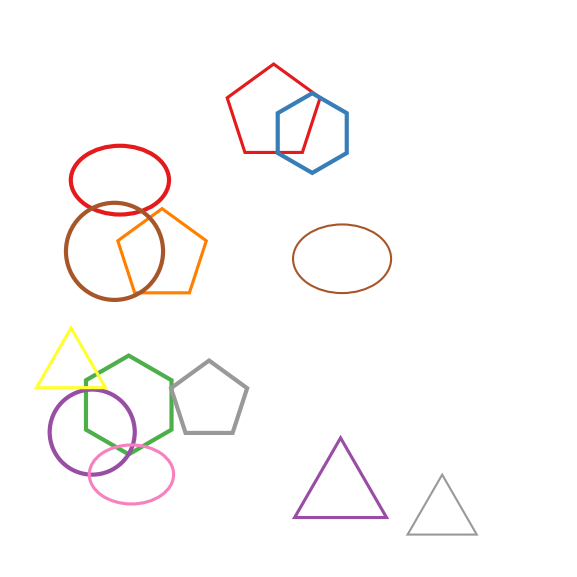[{"shape": "oval", "thickness": 2, "radius": 0.43, "center": [0.208, 0.687]}, {"shape": "pentagon", "thickness": 1.5, "radius": 0.42, "center": [0.474, 0.804]}, {"shape": "hexagon", "thickness": 2, "radius": 0.35, "center": [0.541, 0.769]}, {"shape": "hexagon", "thickness": 2, "radius": 0.43, "center": [0.223, 0.298]}, {"shape": "triangle", "thickness": 1.5, "radius": 0.46, "center": [0.59, 0.149]}, {"shape": "circle", "thickness": 2, "radius": 0.37, "center": [0.16, 0.251]}, {"shape": "pentagon", "thickness": 1.5, "radius": 0.4, "center": [0.281, 0.557]}, {"shape": "triangle", "thickness": 1.5, "radius": 0.34, "center": [0.123, 0.362]}, {"shape": "circle", "thickness": 2, "radius": 0.42, "center": [0.198, 0.564]}, {"shape": "oval", "thickness": 1, "radius": 0.42, "center": [0.592, 0.551]}, {"shape": "oval", "thickness": 1.5, "radius": 0.36, "center": [0.228, 0.178]}, {"shape": "pentagon", "thickness": 2, "radius": 0.35, "center": [0.362, 0.306]}, {"shape": "triangle", "thickness": 1, "radius": 0.35, "center": [0.766, 0.108]}]